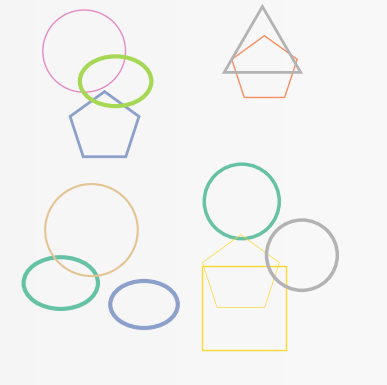[{"shape": "oval", "thickness": 3, "radius": 0.48, "center": [0.157, 0.265]}, {"shape": "circle", "thickness": 2.5, "radius": 0.48, "center": [0.624, 0.477]}, {"shape": "pentagon", "thickness": 1, "radius": 0.44, "center": [0.682, 0.819]}, {"shape": "pentagon", "thickness": 2, "radius": 0.47, "center": [0.27, 0.669]}, {"shape": "oval", "thickness": 3, "radius": 0.44, "center": [0.372, 0.209]}, {"shape": "circle", "thickness": 1, "radius": 0.53, "center": [0.217, 0.867]}, {"shape": "oval", "thickness": 3, "radius": 0.46, "center": [0.298, 0.789]}, {"shape": "square", "thickness": 1, "radius": 0.55, "center": [0.63, 0.2]}, {"shape": "pentagon", "thickness": 0.5, "radius": 0.52, "center": [0.622, 0.286]}, {"shape": "circle", "thickness": 1.5, "radius": 0.6, "center": [0.236, 0.402]}, {"shape": "circle", "thickness": 2.5, "radius": 0.46, "center": [0.779, 0.337]}, {"shape": "triangle", "thickness": 2, "radius": 0.57, "center": [0.677, 0.869]}]